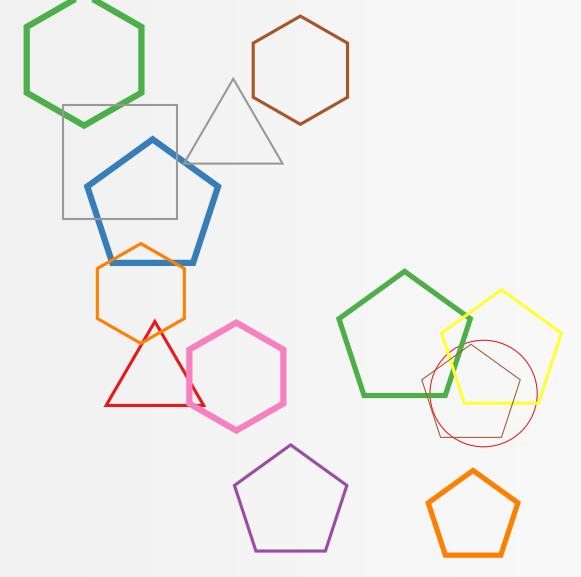[{"shape": "circle", "thickness": 0.5, "radius": 0.46, "center": [0.832, 0.318]}, {"shape": "triangle", "thickness": 1.5, "radius": 0.48, "center": [0.266, 0.345]}, {"shape": "pentagon", "thickness": 3, "radius": 0.59, "center": [0.263, 0.64]}, {"shape": "pentagon", "thickness": 2.5, "radius": 0.59, "center": [0.696, 0.41]}, {"shape": "hexagon", "thickness": 3, "radius": 0.57, "center": [0.145, 0.896]}, {"shape": "pentagon", "thickness": 1.5, "radius": 0.51, "center": [0.5, 0.127]}, {"shape": "hexagon", "thickness": 1.5, "radius": 0.43, "center": [0.242, 0.491]}, {"shape": "pentagon", "thickness": 2.5, "radius": 0.41, "center": [0.814, 0.103]}, {"shape": "pentagon", "thickness": 1.5, "radius": 0.54, "center": [0.863, 0.389]}, {"shape": "pentagon", "thickness": 0.5, "radius": 0.45, "center": [0.81, 0.314]}, {"shape": "hexagon", "thickness": 1.5, "radius": 0.47, "center": [0.517, 0.878]}, {"shape": "hexagon", "thickness": 3, "radius": 0.47, "center": [0.407, 0.347]}, {"shape": "triangle", "thickness": 1, "radius": 0.49, "center": [0.401, 0.765]}, {"shape": "square", "thickness": 1, "radius": 0.49, "center": [0.206, 0.719]}]